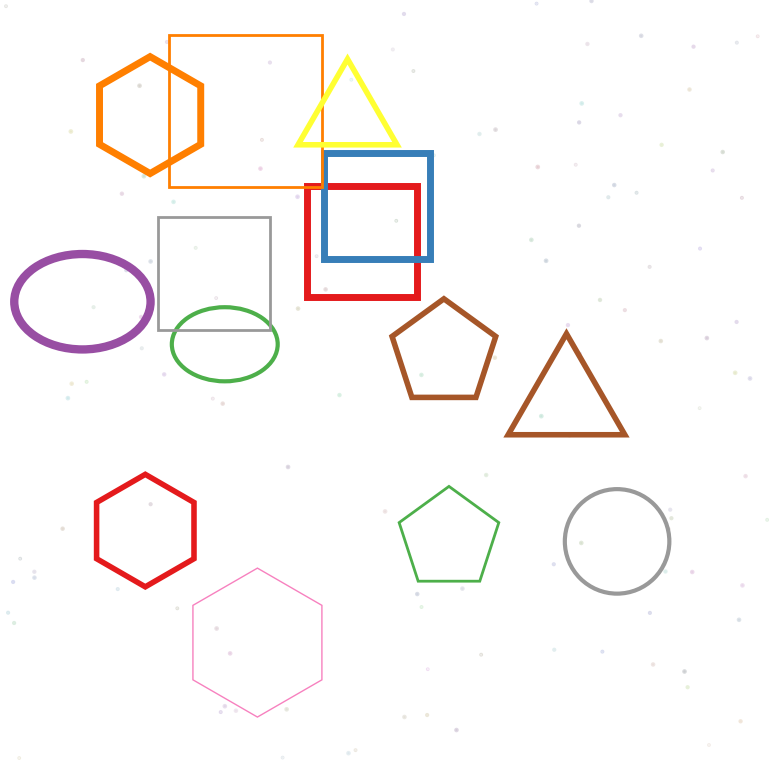[{"shape": "hexagon", "thickness": 2, "radius": 0.37, "center": [0.189, 0.311]}, {"shape": "square", "thickness": 2.5, "radius": 0.36, "center": [0.47, 0.687]}, {"shape": "square", "thickness": 2.5, "radius": 0.34, "center": [0.49, 0.732]}, {"shape": "oval", "thickness": 1.5, "radius": 0.34, "center": [0.292, 0.553]}, {"shape": "pentagon", "thickness": 1, "radius": 0.34, "center": [0.583, 0.3]}, {"shape": "oval", "thickness": 3, "radius": 0.44, "center": [0.107, 0.608]}, {"shape": "square", "thickness": 1, "radius": 0.49, "center": [0.319, 0.856]}, {"shape": "hexagon", "thickness": 2.5, "radius": 0.38, "center": [0.195, 0.851]}, {"shape": "triangle", "thickness": 2, "radius": 0.37, "center": [0.451, 0.849]}, {"shape": "pentagon", "thickness": 2, "radius": 0.35, "center": [0.576, 0.541]}, {"shape": "triangle", "thickness": 2, "radius": 0.44, "center": [0.736, 0.479]}, {"shape": "hexagon", "thickness": 0.5, "radius": 0.48, "center": [0.334, 0.165]}, {"shape": "circle", "thickness": 1.5, "radius": 0.34, "center": [0.801, 0.297]}, {"shape": "square", "thickness": 1, "radius": 0.36, "center": [0.278, 0.645]}]